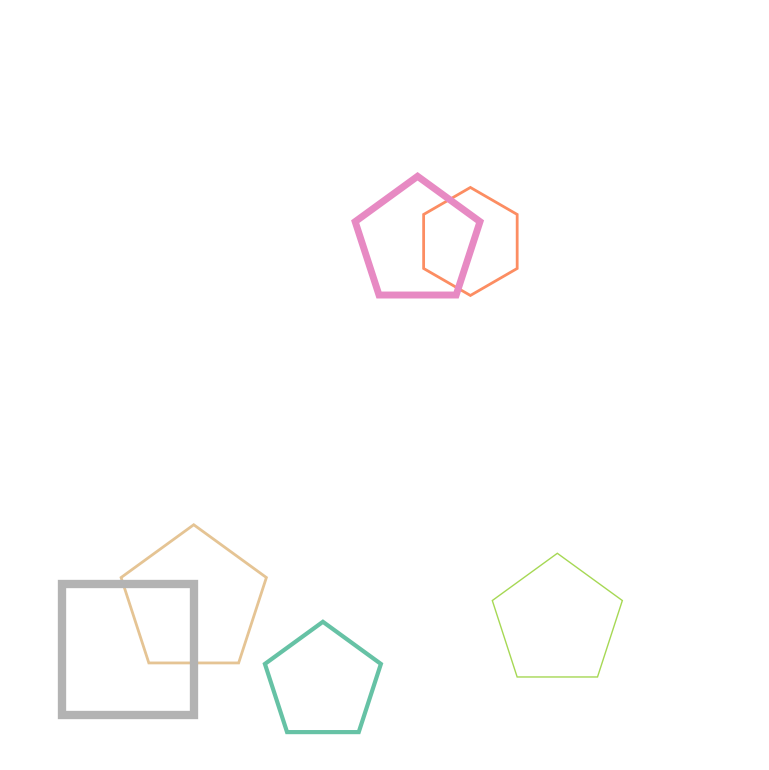[{"shape": "pentagon", "thickness": 1.5, "radius": 0.4, "center": [0.419, 0.113]}, {"shape": "hexagon", "thickness": 1, "radius": 0.35, "center": [0.611, 0.686]}, {"shape": "pentagon", "thickness": 2.5, "radius": 0.43, "center": [0.542, 0.686]}, {"shape": "pentagon", "thickness": 0.5, "radius": 0.44, "center": [0.724, 0.193]}, {"shape": "pentagon", "thickness": 1, "radius": 0.5, "center": [0.252, 0.219]}, {"shape": "square", "thickness": 3, "radius": 0.43, "center": [0.166, 0.156]}]